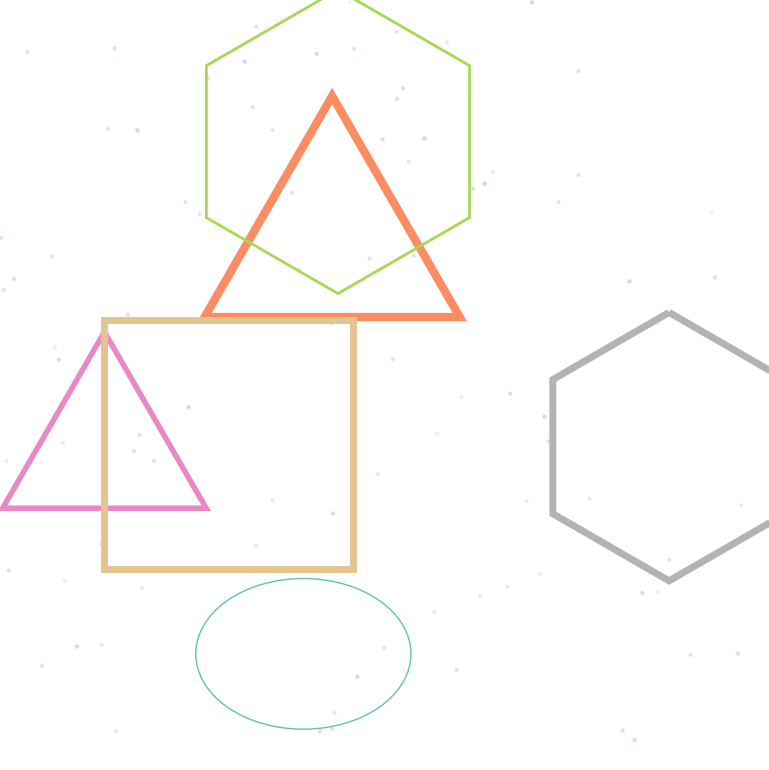[{"shape": "oval", "thickness": 0.5, "radius": 0.7, "center": [0.394, 0.151]}, {"shape": "triangle", "thickness": 3, "radius": 0.96, "center": [0.431, 0.684]}, {"shape": "triangle", "thickness": 2, "radius": 0.76, "center": [0.136, 0.416]}, {"shape": "hexagon", "thickness": 1, "radius": 0.99, "center": [0.439, 0.816]}, {"shape": "square", "thickness": 2.5, "radius": 0.81, "center": [0.297, 0.423]}, {"shape": "hexagon", "thickness": 2.5, "radius": 0.87, "center": [0.869, 0.42]}]